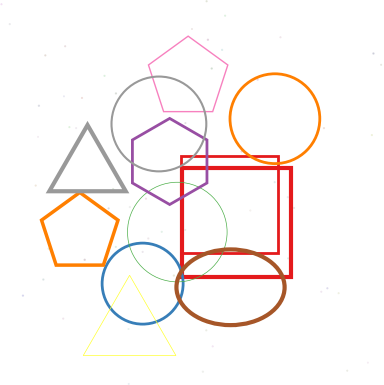[{"shape": "square", "thickness": 2, "radius": 0.63, "center": [0.595, 0.469]}, {"shape": "square", "thickness": 3, "radius": 0.71, "center": [0.615, 0.422]}, {"shape": "circle", "thickness": 2, "radius": 0.53, "center": [0.37, 0.263]}, {"shape": "circle", "thickness": 0.5, "radius": 0.65, "center": [0.461, 0.397]}, {"shape": "hexagon", "thickness": 2, "radius": 0.56, "center": [0.441, 0.581]}, {"shape": "circle", "thickness": 2, "radius": 0.58, "center": [0.714, 0.692]}, {"shape": "pentagon", "thickness": 2.5, "radius": 0.52, "center": [0.207, 0.396]}, {"shape": "triangle", "thickness": 0.5, "radius": 0.7, "center": [0.337, 0.146]}, {"shape": "oval", "thickness": 3, "radius": 0.7, "center": [0.599, 0.254]}, {"shape": "pentagon", "thickness": 1, "radius": 0.54, "center": [0.489, 0.798]}, {"shape": "circle", "thickness": 1.5, "radius": 0.62, "center": [0.413, 0.678]}, {"shape": "triangle", "thickness": 3, "radius": 0.57, "center": [0.227, 0.561]}]